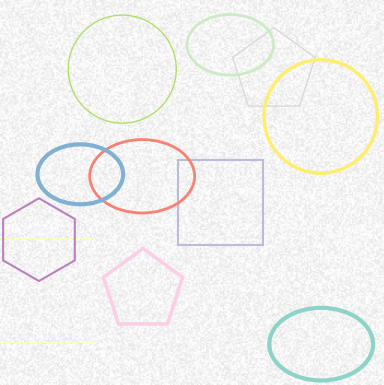[{"shape": "oval", "thickness": 3, "radius": 0.67, "center": [0.834, 0.106]}, {"shape": "square", "thickness": 0.5, "radius": 0.68, "center": [0.102, 0.246]}, {"shape": "square", "thickness": 1.5, "radius": 0.55, "center": [0.574, 0.473]}, {"shape": "oval", "thickness": 2, "radius": 0.68, "center": [0.369, 0.542]}, {"shape": "oval", "thickness": 3, "radius": 0.56, "center": [0.209, 0.547]}, {"shape": "circle", "thickness": 1, "radius": 0.7, "center": [0.318, 0.82]}, {"shape": "pentagon", "thickness": 2.5, "radius": 0.54, "center": [0.372, 0.246]}, {"shape": "pentagon", "thickness": 1, "radius": 0.56, "center": [0.711, 0.816]}, {"shape": "hexagon", "thickness": 1.5, "radius": 0.54, "center": [0.101, 0.377]}, {"shape": "oval", "thickness": 2, "radius": 0.56, "center": [0.598, 0.884]}, {"shape": "circle", "thickness": 2.5, "radius": 0.74, "center": [0.833, 0.697]}]